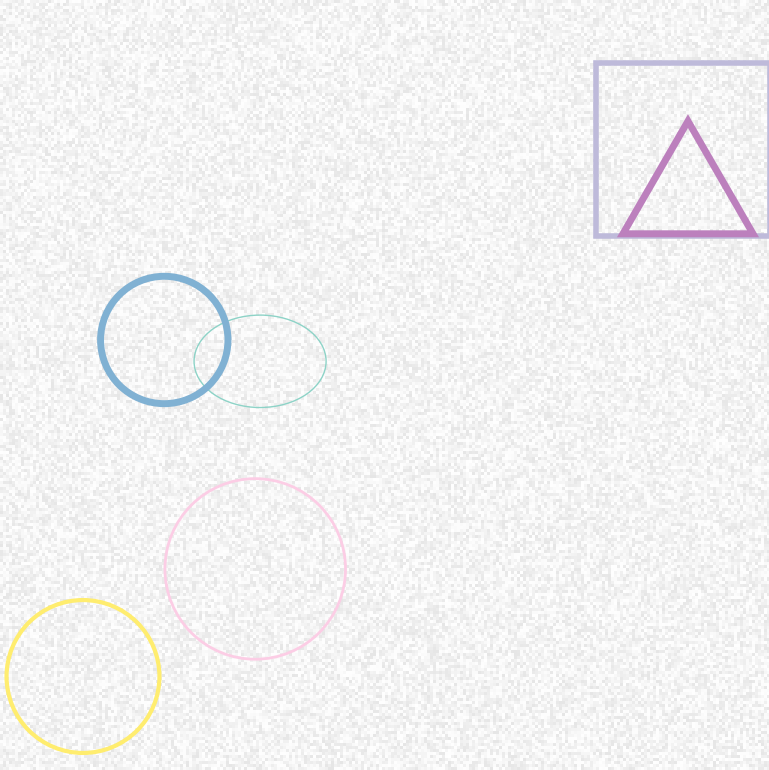[{"shape": "oval", "thickness": 0.5, "radius": 0.43, "center": [0.338, 0.531]}, {"shape": "square", "thickness": 2, "radius": 0.56, "center": [0.887, 0.806]}, {"shape": "circle", "thickness": 2.5, "radius": 0.41, "center": [0.213, 0.558]}, {"shape": "circle", "thickness": 1, "radius": 0.59, "center": [0.331, 0.261]}, {"shape": "triangle", "thickness": 2.5, "radius": 0.49, "center": [0.893, 0.745]}, {"shape": "circle", "thickness": 1.5, "radius": 0.5, "center": [0.108, 0.121]}]